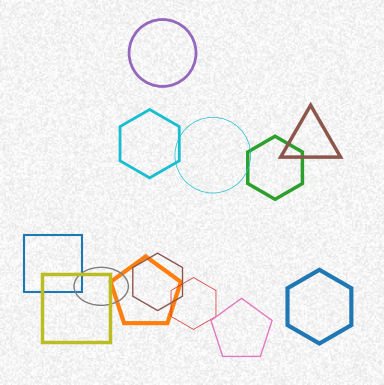[{"shape": "square", "thickness": 1.5, "radius": 0.37, "center": [0.138, 0.315]}, {"shape": "hexagon", "thickness": 3, "radius": 0.48, "center": [0.83, 0.203]}, {"shape": "pentagon", "thickness": 3, "radius": 0.48, "center": [0.379, 0.238]}, {"shape": "hexagon", "thickness": 2.5, "radius": 0.41, "center": [0.714, 0.564]}, {"shape": "hexagon", "thickness": 0.5, "radius": 0.34, "center": [0.503, 0.212]}, {"shape": "circle", "thickness": 2, "radius": 0.43, "center": [0.422, 0.862]}, {"shape": "triangle", "thickness": 2.5, "radius": 0.45, "center": [0.807, 0.637]}, {"shape": "hexagon", "thickness": 1, "radius": 0.37, "center": [0.409, 0.268]}, {"shape": "pentagon", "thickness": 1, "radius": 0.42, "center": [0.627, 0.142]}, {"shape": "oval", "thickness": 1, "radius": 0.35, "center": [0.263, 0.256]}, {"shape": "square", "thickness": 2.5, "radius": 0.44, "center": [0.197, 0.2]}, {"shape": "circle", "thickness": 0.5, "radius": 0.49, "center": [0.553, 0.597]}, {"shape": "hexagon", "thickness": 2, "radius": 0.44, "center": [0.389, 0.627]}]